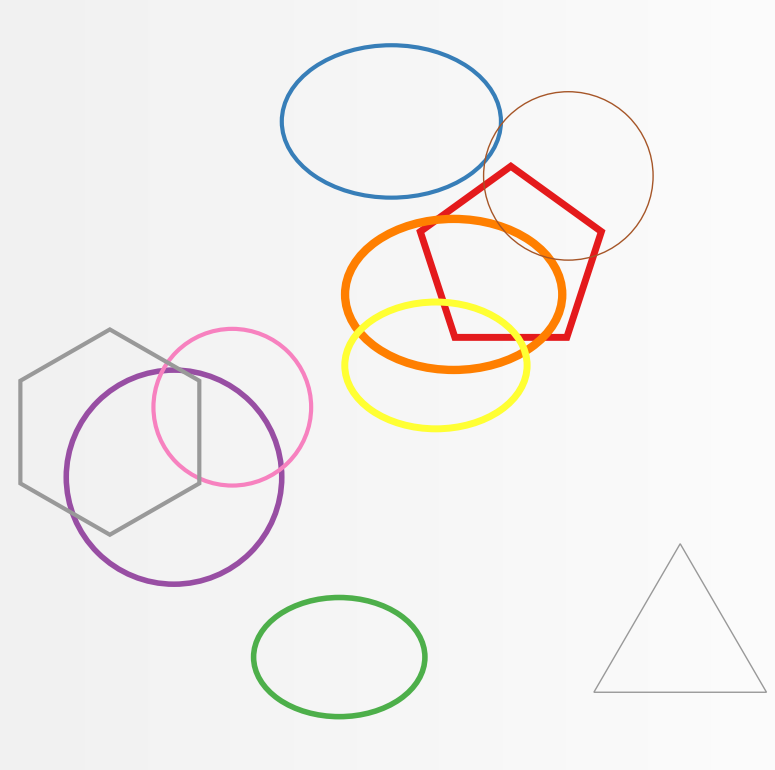[{"shape": "pentagon", "thickness": 2.5, "radius": 0.61, "center": [0.659, 0.661]}, {"shape": "oval", "thickness": 1.5, "radius": 0.71, "center": [0.505, 0.842]}, {"shape": "oval", "thickness": 2, "radius": 0.55, "center": [0.438, 0.147]}, {"shape": "circle", "thickness": 2, "radius": 0.7, "center": [0.225, 0.38]}, {"shape": "oval", "thickness": 3, "radius": 0.7, "center": [0.585, 0.618]}, {"shape": "oval", "thickness": 2.5, "radius": 0.59, "center": [0.563, 0.525]}, {"shape": "circle", "thickness": 0.5, "radius": 0.55, "center": [0.733, 0.772]}, {"shape": "circle", "thickness": 1.5, "radius": 0.51, "center": [0.3, 0.471]}, {"shape": "triangle", "thickness": 0.5, "radius": 0.64, "center": [0.878, 0.165]}, {"shape": "hexagon", "thickness": 1.5, "radius": 0.67, "center": [0.142, 0.439]}]